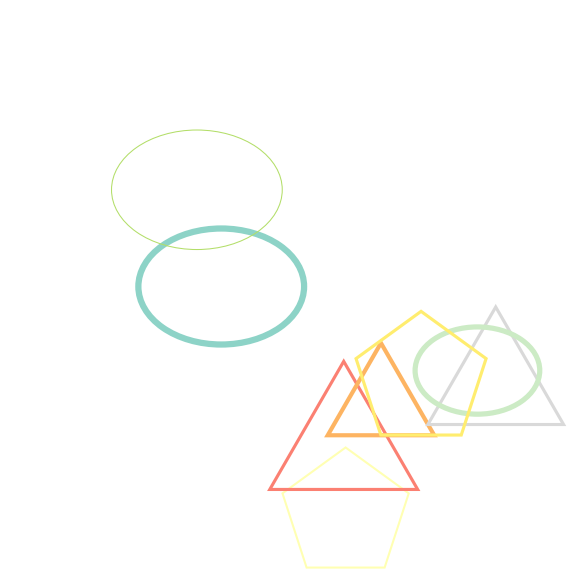[{"shape": "oval", "thickness": 3, "radius": 0.72, "center": [0.383, 0.503]}, {"shape": "pentagon", "thickness": 1, "radius": 0.57, "center": [0.598, 0.109]}, {"shape": "triangle", "thickness": 1.5, "radius": 0.74, "center": [0.595, 0.226]}, {"shape": "triangle", "thickness": 2, "radius": 0.53, "center": [0.66, 0.299]}, {"shape": "oval", "thickness": 0.5, "radius": 0.74, "center": [0.341, 0.671]}, {"shape": "triangle", "thickness": 1.5, "radius": 0.68, "center": [0.858, 0.332]}, {"shape": "oval", "thickness": 2.5, "radius": 0.54, "center": [0.827, 0.357]}, {"shape": "pentagon", "thickness": 1.5, "radius": 0.59, "center": [0.729, 0.342]}]